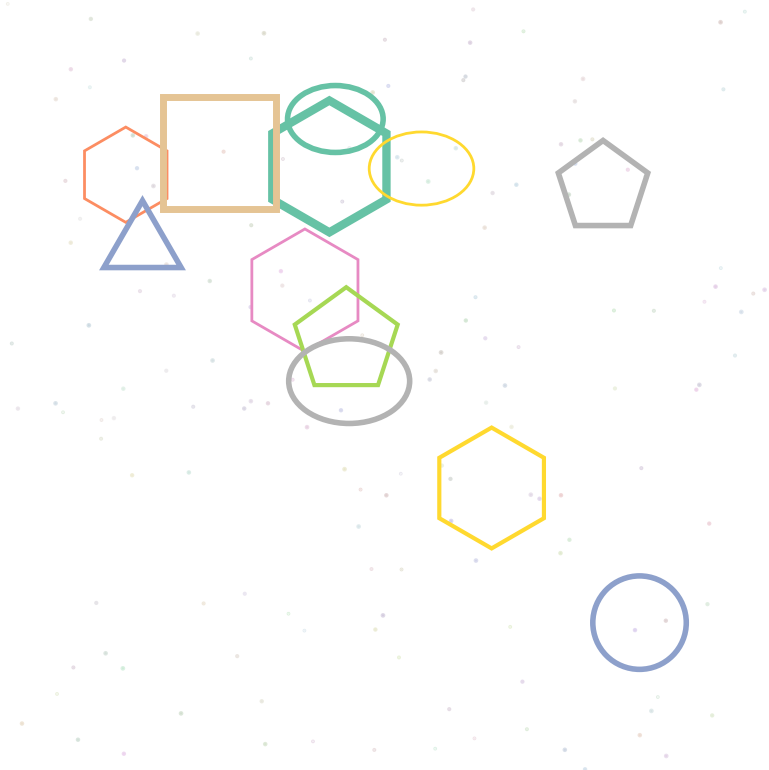[{"shape": "hexagon", "thickness": 3, "radius": 0.43, "center": [0.428, 0.784]}, {"shape": "oval", "thickness": 2, "radius": 0.31, "center": [0.436, 0.845]}, {"shape": "hexagon", "thickness": 1, "radius": 0.31, "center": [0.163, 0.773]}, {"shape": "circle", "thickness": 2, "radius": 0.3, "center": [0.831, 0.191]}, {"shape": "triangle", "thickness": 2, "radius": 0.29, "center": [0.185, 0.682]}, {"shape": "hexagon", "thickness": 1, "radius": 0.4, "center": [0.396, 0.623]}, {"shape": "pentagon", "thickness": 1.5, "radius": 0.35, "center": [0.45, 0.557]}, {"shape": "oval", "thickness": 1, "radius": 0.34, "center": [0.547, 0.781]}, {"shape": "hexagon", "thickness": 1.5, "radius": 0.39, "center": [0.638, 0.366]}, {"shape": "square", "thickness": 2.5, "radius": 0.36, "center": [0.285, 0.801]}, {"shape": "oval", "thickness": 2, "radius": 0.39, "center": [0.453, 0.505]}, {"shape": "pentagon", "thickness": 2, "radius": 0.31, "center": [0.783, 0.756]}]